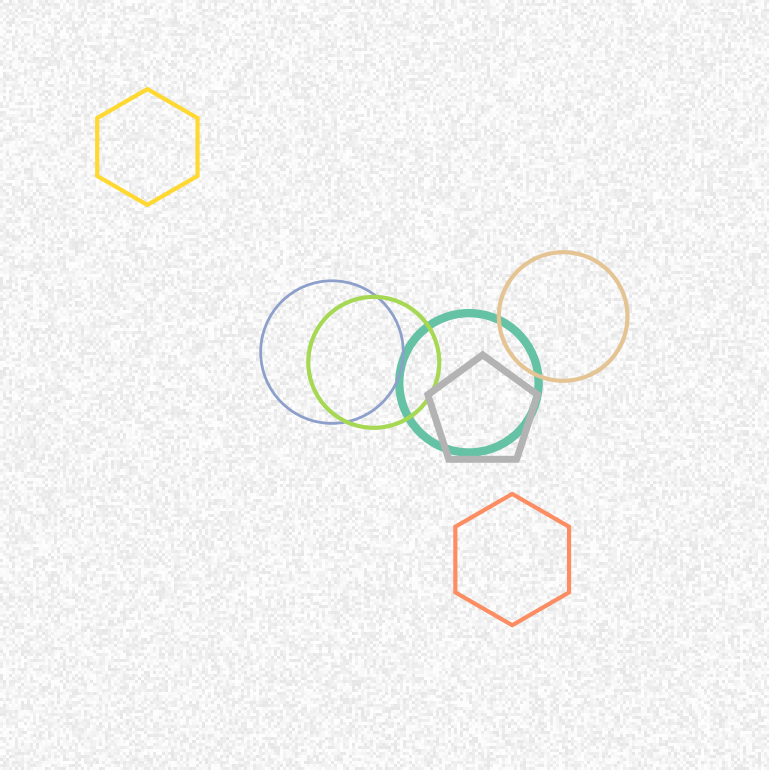[{"shape": "circle", "thickness": 3, "radius": 0.45, "center": [0.609, 0.503]}, {"shape": "hexagon", "thickness": 1.5, "radius": 0.43, "center": [0.665, 0.273]}, {"shape": "circle", "thickness": 1, "radius": 0.46, "center": [0.431, 0.543]}, {"shape": "circle", "thickness": 1.5, "radius": 0.43, "center": [0.485, 0.529]}, {"shape": "hexagon", "thickness": 1.5, "radius": 0.38, "center": [0.191, 0.809]}, {"shape": "circle", "thickness": 1.5, "radius": 0.42, "center": [0.731, 0.589]}, {"shape": "pentagon", "thickness": 2.5, "radius": 0.37, "center": [0.627, 0.464]}]